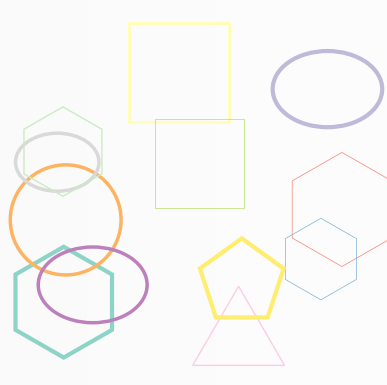[{"shape": "hexagon", "thickness": 3, "radius": 0.72, "center": [0.165, 0.215]}, {"shape": "square", "thickness": 2, "radius": 0.64, "center": [0.462, 0.811]}, {"shape": "oval", "thickness": 3, "radius": 0.71, "center": [0.845, 0.769]}, {"shape": "hexagon", "thickness": 0.5, "radius": 0.74, "center": [0.882, 0.456]}, {"shape": "hexagon", "thickness": 0.5, "radius": 0.53, "center": [0.828, 0.327]}, {"shape": "circle", "thickness": 2.5, "radius": 0.71, "center": [0.169, 0.429]}, {"shape": "square", "thickness": 0.5, "radius": 0.58, "center": [0.515, 0.576]}, {"shape": "triangle", "thickness": 1, "radius": 0.68, "center": [0.616, 0.119]}, {"shape": "oval", "thickness": 2.5, "radius": 0.54, "center": [0.148, 0.579]}, {"shape": "oval", "thickness": 2.5, "radius": 0.7, "center": [0.239, 0.26]}, {"shape": "hexagon", "thickness": 1, "radius": 0.58, "center": [0.162, 0.606]}, {"shape": "pentagon", "thickness": 3, "radius": 0.57, "center": [0.624, 0.267]}]